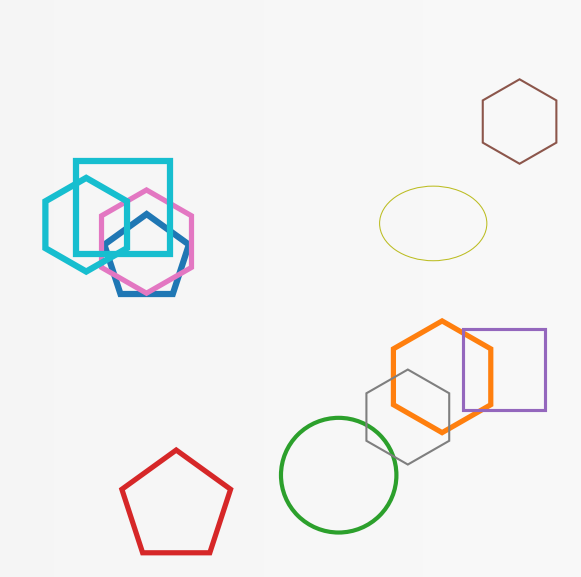[{"shape": "pentagon", "thickness": 3, "radius": 0.38, "center": [0.252, 0.552]}, {"shape": "hexagon", "thickness": 2.5, "radius": 0.48, "center": [0.761, 0.347]}, {"shape": "circle", "thickness": 2, "radius": 0.5, "center": [0.583, 0.176]}, {"shape": "pentagon", "thickness": 2.5, "radius": 0.49, "center": [0.303, 0.121]}, {"shape": "square", "thickness": 1.5, "radius": 0.35, "center": [0.867, 0.359]}, {"shape": "hexagon", "thickness": 1, "radius": 0.37, "center": [0.894, 0.789]}, {"shape": "hexagon", "thickness": 2.5, "radius": 0.45, "center": [0.252, 0.581]}, {"shape": "hexagon", "thickness": 1, "radius": 0.41, "center": [0.702, 0.277]}, {"shape": "oval", "thickness": 0.5, "radius": 0.46, "center": [0.745, 0.612]}, {"shape": "hexagon", "thickness": 3, "radius": 0.41, "center": [0.148, 0.61]}, {"shape": "square", "thickness": 3, "radius": 0.4, "center": [0.212, 0.64]}]